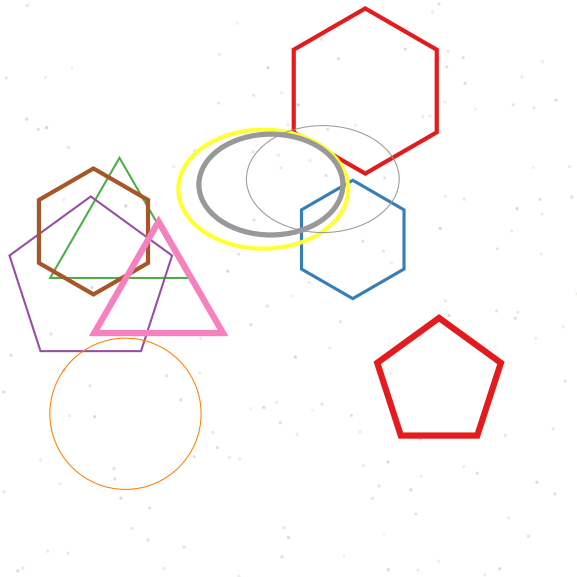[{"shape": "pentagon", "thickness": 3, "radius": 0.56, "center": [0.76, 0.336]}, {"shape": "hexagon", "thickness": 2, "radius": 0.71, "center": [0.632, 0.842]}, {"shape": "hexagon", "thickness": 1.5, "radius": 0.51, "center": [0.611, 0.585]}, {"shape": "triangle", "thickness": 1, "radius": 0.69, "center": [0.207, 0.587]}, {"shape": "pentagon", "thickness": 1, "radius": 0.74, "center": [0.157, 0.511]}, {"shape": "circle", "thickness": 0.5, "radius": 0.65, "center": [0.217, 0.283]}, {"shape": "oval", "thickness": 2, "radius": 0.74, "center": [0.456, 0.672]}, {"shape": "hexagon", "thickness": 2, "radius": 0.55, "center": [0.162, 0.598]}, {"shape": "triangle", "thickness": 3, "radius": 0.64, "center": [0.275, 0.487]}, {"shape": "oval", "thickness": 0.5, "radius": 0.66, "center": [0.559, 0.689]}, {"shape": "oval", "thickness": 2.5, "radius": 0.62, "center": [0.469, 0.68]}]